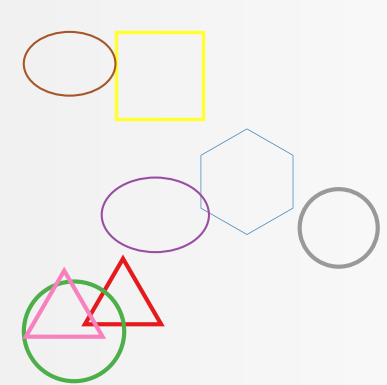[{"shape": "triangle", "thickness": 3, "radius": 0.57, "center": [0.317, 0.215]}, {"shape": "hexagon", "thickness": 0.5, "radius": 0.69, "center": [0.637, 0.528]}, {"shape": "circle", "thickness": 3, "radius": 0.65, "center": [0.191, 0.139]}, {"shape": "oval", "thickness": 1.5, "radius": 0.69, "center": [0.401, 0.442]}, {"shape": "square", "thickness": 2.5, "radius": 0.56, "center": [0.412, 0.804]}, {"shape": "oval", "thickness": 1.5, "radius": 0.59, "center": [0.18, 0.834]}, {"shape": "triangle", "thickness": 3, "radius": 0.57, "center": [0.166, 0.183]}, {"shape": "circle", "thickness": 3, "radius": 0.5, "center": [0.874, 0.408]}]